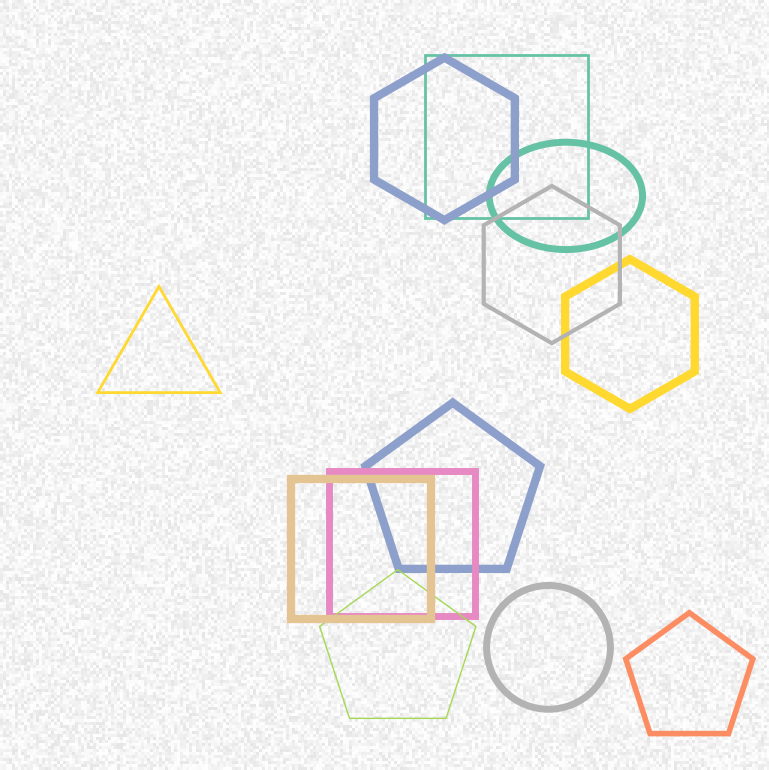[{"shape": "square", "thickness": 1, "radius": 0.53, "center": [0.658, 0.822]}, {"shape": "oval", "thickness": 2.5, "radius": 0.5, "center": [0.735, 0.746]}, {"shape": "pentagon", "thickness": 2, "radius": 0.43, "center": [0.895, 0.117]}, {"shape": "pentagon", "thickness": 3, "radius": 0.6, "center": [0.588, 0.358]}, {"shape": "hexagon", "thickness": 3, "radius": 0.53, "center": [0.577, 0.82]}, {"shape": "square", "thickness": 2.5, "radius": 0.47, "center": [0.522, 0.294]}, {"shape": "pentagon", "thickness": 0.5, "radius": 0.53, "center": [0.517, 0.153]}, {"shape": "hexagon", "thickness": 3, "radius": 0.49, "center": [0.818, 0.566]}, {"shape": "triangle", "thickness": 1, "radius": 0.46, "center": [0.206, 0.536]}, {"shape": "square", "thickness": 3, "radius": 0.46, "center": [0.468, 0.287]}, {"shape": "hexagon", "thickness": 1.5, "radius": 0.51, "center": [0.717, 0.656]}, {"shape": "circle", "thickness": 2.5, "radius": 0.4, "center": [0.712, 0.159]}]